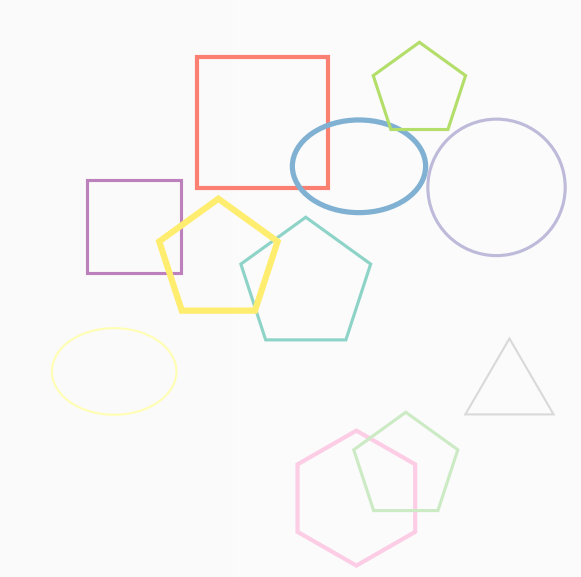[{"shape": "pentagon", "thickness": 1.5, "radius": 0.59, "center": [0.526, 0.506]}, {"shape": "oval", "thickness": 1, "radius": 0.54, "center": [0.196, 0.356]}, {"shape": "circle", "thickness": 1.5, "radius": 0.59, "center": [0.854, 0.675]}, {"shape": "square", "thickness": 2, "radius": 0.57, "center": [0.452, 0.787]}, {"shape": "oval", "thickness": 2.5, "radius": 0.57, "center": [0.618, 0.711]}, {"shape": "pentagon", "thickness": 1.5, "radius": 0.42, "center": [0.722, 0.842]}, {"shape": "hexagon", "thickness": 2, "radius": 0.58, "center": [0.613, 0.137]}, {"shape": "triangle", "thickness": 1, "radius": 0.44, "center": [0.876, 0.325]}, {"shape": "square", "thickness": 1.5, "radius": 0.4, "center": [0.231, 0.607]}, {"shape": "pentagon", "thickness": 1.5, "radius": 0.47, "center": [0.698, 0.191]}, {"shape": "pentagon", "thickness": 3, "radius": 0.54, "center": [0.376, 0.548]}]